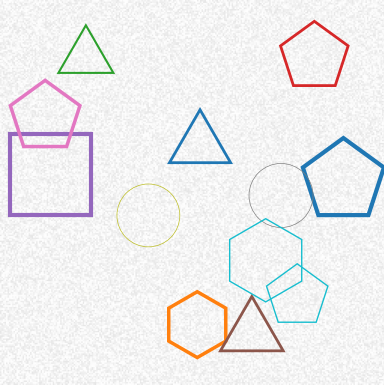[{"shape": "pentagon", "thickness": 3, "radius": 0.55, "center": [0.892, 0.531]}, {"shape": "triangle", "thickness": 2, "radius": 0.46, "center": [0.52, 0.623]}, {"shape": "hexagon", "thickness": 2.5, "radius": 0.43, "center": [0.512, 0.157]}, {"shape": "triangle", "thickness": 1.5, "radius": 0.41, "center": [0.223, 0.852]}, {"shape": "pentagon", "thickness": 2, "radius": 0.46, "center": [0.816, 0.852]}, {"shape": "square", "thickness": 3, "radius": 0.53, "center": [0.131, 0.546]}, {"shape": "triangle", "thickness": 2, "radius": 0.47, "center": [0.654, 0.136]}, {"shape": "pentagon", "thickness": 2.5, "radius": 0.48, "center": [0.117, 0.696]}, {"shape": "circle", "thickness": 0.5, "radius": 0.42, "center": [0.73, 0.492]}, {"shape": "circle", "thickness": 0.5, "radius": 0.41, "center": [0.385, 0.44]}, {"shape": "pentagon", "thickness": 1, "radius": 0.42, "center": [0.772, 0.231]}, {"shape": "hexagon", "thickness": 1, "radius": 0.54, "center": [0.69, 0.324]}]